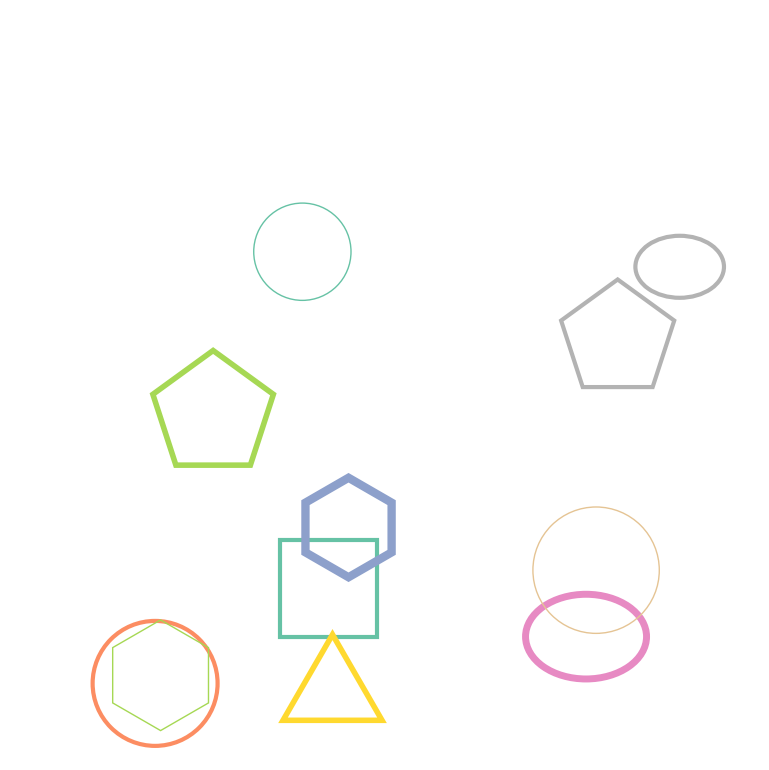[{"shape": "circle", "thickness": 0.5, "radius": 0.32, "center": [0.393, 0.673]}, {"shape": "square", "thickness": 1.5, "radius": 0.31, "center": [0.427, 0.236]}, {"shape": "circle", "thickness": 1.5, "radius": 0.41, "center": [0.201, 0.112]}, {"shape": "hexagon", "thickness": 3, "radius": 0.32, "center": [0.453, 0.315]}, {"shape": "oval", "thickness": 2.5, "radius": 0.39, "center": [0.761, 0.173]}, {"shape": "hexagon", "thickness": 0.5, "radius": 0.36, "center": [0.209, 0.123]}, {"shape": "pentagon", "thickness": 2, "radius": 0.41, "center": [0.277, 0.462]}, {"shape": "triangle", "thickness": 2, "radius": 0.37, "center": [0.432, 0.102]}, {"shape": "circle", "thickness": 0.5, "radius": 0.41, "center": [0.774, 0.26]}, {"shape": "pentagon", "thickness": 1.5, "radius": 0.39, "center": [0.802, 0.56]}, {"shape": "oval", "thickness": 1.5, "radius": 0.29, "center": [0.883, 0.654]}]